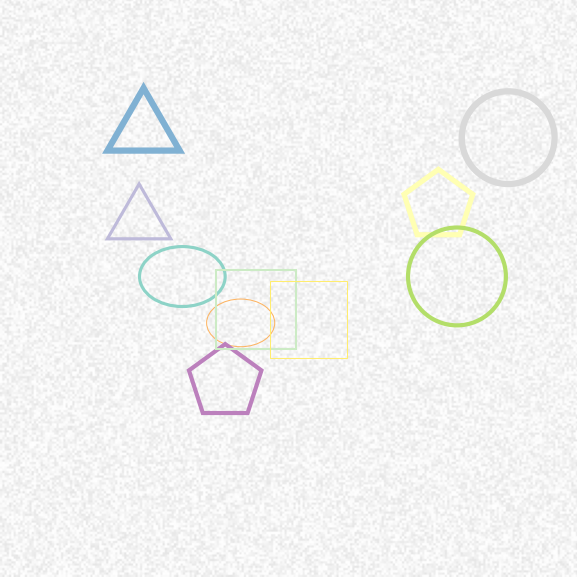[{"shape": "oval", "thickness": 1.5, "radius": 0.37, "center": [0.316, 0.52]}, {"shape": "pentagon", "thickness": 2.5, "radius": 0.31, "center": [0.759, 0.643]}, {"shape": "triangle", "thickness": 1.5, "radius": 0.32, "center": [0.241, 0.617]}, {"shape": "triangle", "thickness": 3, "radius": 0.36, "center": [0.249, 0.774]}, {"shape": "oval", "thickness": 0.5, "radius": 0.29, "center": [0.417, 0.44]}, {"shape": "circle", "thickness": 2, "radius": 0.42, "center": [0.791, 0.52]}, {"shape": "circle", "thickness": 3, "radius": 0.4, "center": [0.88, 0.761]}, {"shape": "pentagon", "thickness": 2, "radius": 0.33, "center": [0.39, 0.337]}, {"shape": "square", "thickness": 1, "radius": 0.34, "center": [0.443, 0.464]}, {"shape": "square", "thickness": 0.5, "radius": 0.33, "center": [0.534, 0.446]}]